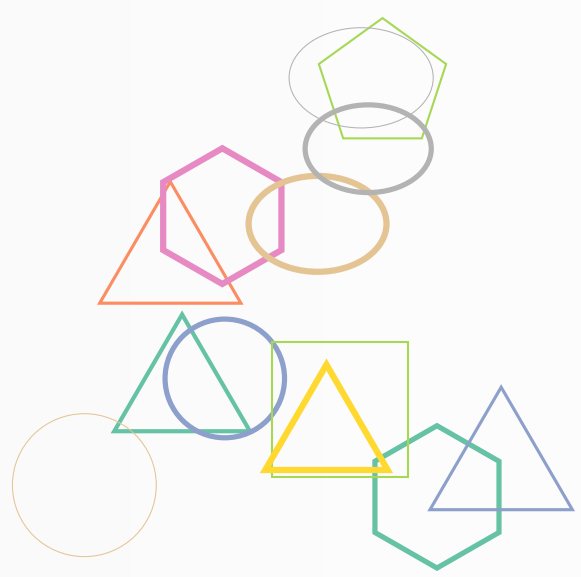[{"shape": "hexagon", "thickness": 2.5, "radius": 0.62, "center": [0.752, 0.139]}, {"shape": "triangle", "thickness": 2, "radius": 0.67, "center": [0.313, 0.32]}, {"shape": "triangle", "thickness": 1.5, "radius": 0.7, "center": [0.293, 0.544]}, {"shape": "circle", "thickness": 2.5, "radius": 0.51, "center": [0.387, 0.344]}, {"shape": "triangle", "thickness": 1.5, "radius": 0.71, "center": [0.862, 0.187]}, {"shape": "hexagon", "thickness": 3, "radius": 0.59, "center": [0.382, 0.625]}, {"shape": "pentagon", "thickness": 1, "radius": 0.58, "center": [0.658, 0.853]}, {"shape": "square", "thickness": 1, "radius": 0.59, "center": [0.584, 0.29]}, {"shape": "triangle", "thickness": 3, "radius": 0.61, "center": [0.562, 0.246]}, {"shape": "circle", "thickness": 0.5, "radius": 0.62, "center": [0.145, 0.159]}, {"shape": "oval", "thickness": 3, "radius": 0.59, "center": [0.546, 0.612]}, {"shape": "oval", "thickness": 2.5, "radius": 0.54, "center": [0.633, 0.742]}, {"shape": "oval", "thickness": 0.5, "radius": 0.62, "center": [0.621, 0.864]}]